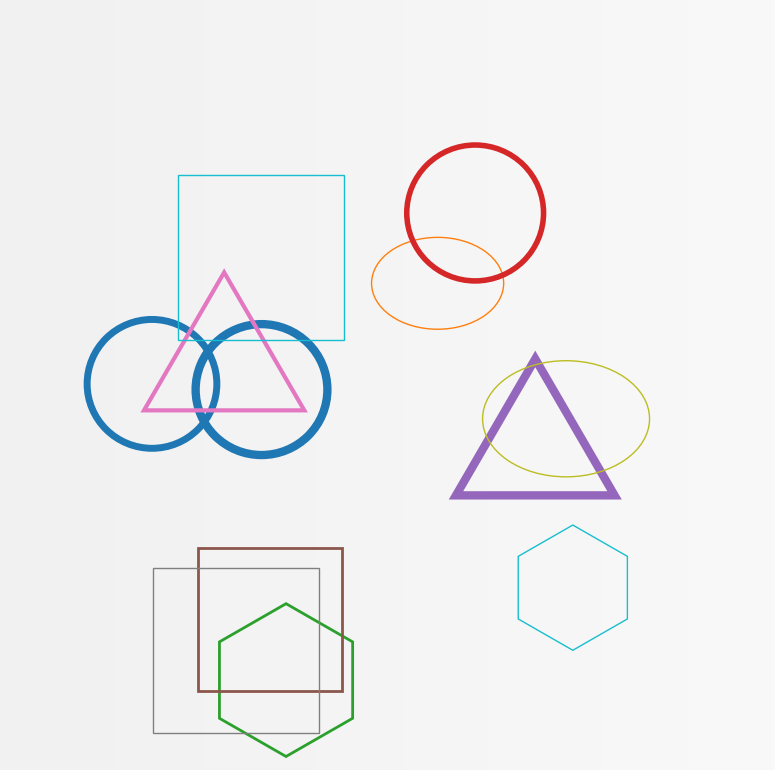[{"shape": "circle", "thickness": 3, "radius": 0.43, "center": [0.337, 0.494]}, {"shape": "circle", "thickness": 2.5, "radius": 0.42, "center": [0.196, 0.501]}, {"shape": "oval", "thickness": 0.5, "radius": 0.43, "center": [0.565, 0.632]}, {"shape": "hexagon", "thickness": 1, "radius": 0.5, "center": [0.369, 0.117]}, {"shape": "circle", "thickness": 2, "radius": 0.44, "center": [0.613, 0.723]}, {"shape": "triangle", "thickness": 3, "radius": 0.59, "center": [0.691, 0.416]}, {"shape": "square", "thickness": 1, "radius": 0.46, "center": [0.349, 0.196]}, {"shape": "triangle", "thickness": 1.5, "radius": 0.6, "center": [0.289, 0.527]}, {"shape": "square", "thickness": 0.5, "radius": 0.54, "center": [0.305, 0.155]}, {"shape": "oval", "thickness": 0.5, "radius": 0.54, "center": [0.73, 0.456]}, {"shape": "hexagon", "thickness": 0.5, "radius": 0.41, "center": [0.739, 0.237]}, {"shape": "square", "thickness": 0.5, "radius": 0.54, "center": [0.337, 0.666]}]